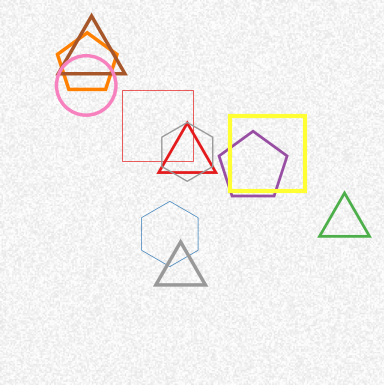[{"shape": "triangle", "thickness": 2, "radius": 0.43, "center": [0.486, 0.595]}, {"shape": "square", "thickness": 0.5, "radius": 0.46, "center": [0.409, 0.674]}, {"shape": "hexagon", "thickness": 0.5, "radius": 0.42, "center": [0.441, 0.392]}, {"shape": "triangle", "thickness": 2, "radius": 0.37, "center": [0.895, 0.424]}, {"shape": "pentagon", "thickness": 2, "radius": 0.46, "center": [0.657, 0.566]}, {"shape": "pentagon", "thickness": 2.5, "radius": 0.41, "center": [0.227, 0.834]}, {"shape": "square", "thickness": 3, "radius": 0.49, "center": [0.696, 0.602]}, {"shape": "triangle", "thickness": 2.5, "radius": 0.5, "center": [0.238, 0.858]}, {"shape": "circle", "thickness": 2.5, "radius": 0.39, "center": [0.224, 0.778]}, {"shape": "triangle", "thickness": 2.5, "radius": 0.37, "center": [0.469, 0.297]}, {"shape": "hexagon", "thickness": 1, "radius": 0.38, "center": [0.486, 0.606]}]